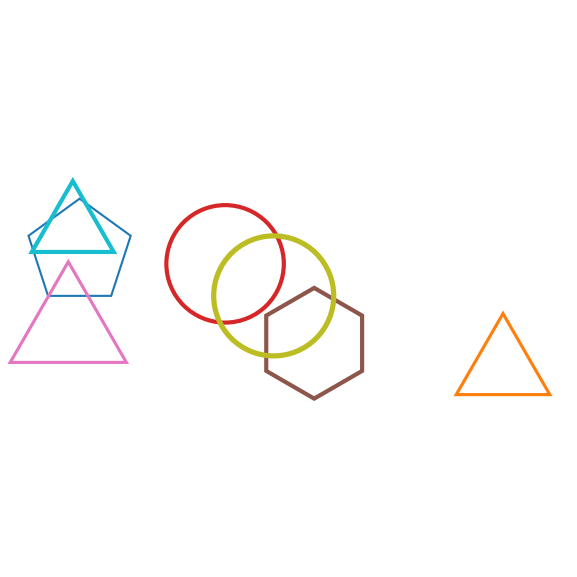[{"shape": "pentagon", "thickness": 1, "radius": 0.47, "center": [0.138, 0.562]}, {"shape": "triangle", "thickness": 1.5, "radius": 0.47, "center": [0.871, 0.363]}, {"shape": "circle", "thickness": 2, "radius": 0.51, "center": [0.39, 0.542]}, {"shape": "hexagon", "thickness": 2, "radius": 0.48, "center": [0.544, 0.405]}, {"shape": "triangle", "thickness": 1.5, "radius": 0.58, "center": [0.118, 0.43]}, {"shape": "circle", "thickness": 2.5, "radius": 0.52, "center": [0.474, 0.487]}, {"shape": "triangle", "thickness": 2, "radius": 0.41, "center": [0.126, 0.604]}]